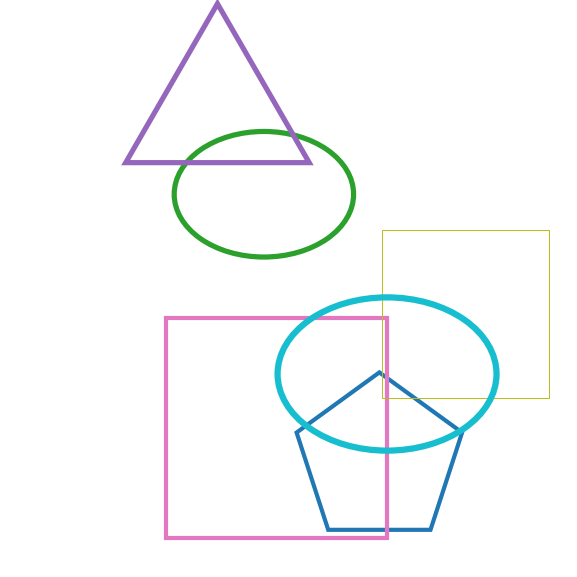[{"shape": "pentagon", "thickness": 2, "radius": 0.75, "center": [0.657, 0.204]}, {"shape": "oval", "thickness": 2.5, "radius": 0.78, "center": [0.457, 0.663]}, {"shape": "triangle", "thickness": 2.5, "radius": 0.92, "center": [0.377, 0.809]}, {"shape": "square", "thickness": 2, "radius": 0.95, "center": [0.479, 0.258]}, {"shape": "square", "thickness": 0.5, "radius": 0.72, "center": [0.806, 0.455]}, {"shape": "oval", "thickness": 3, "radius": 0.95, "center": [0.67, 0.352]}]